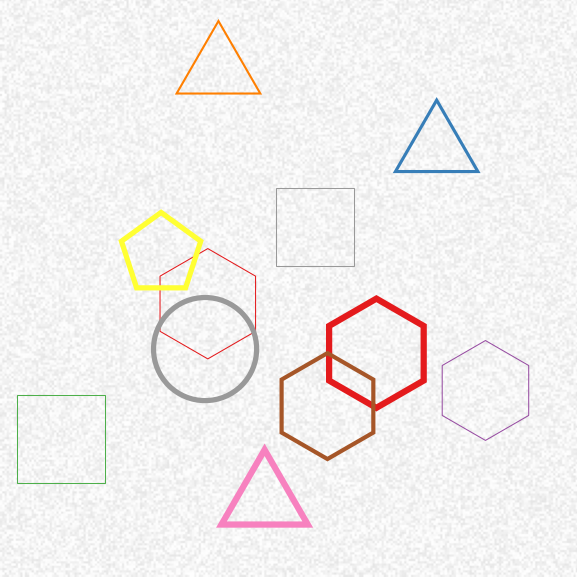[{"shape": "hexagon", "thickness": 3, "radius": 0.47, "center": [0.652, 0.387]}, {"shape": "hexagon", "thickness": 0.5, "radius": 0.48, "center": [0.36, 0.473]}, {"shape": "triangle", "thickness": 1.5, "radius": 0.41, "center": [0.756, 0.743]}, {"shape": "square", "thickness": 0.5, "radius": 0.38, "center": [0.106, 0.239]}, {"shape": "hexagon", "thickness": 0.5, "radius": 0.43, "center": [0.841, 0.323]}, {"shape": "triangle", "thickness": 1, "radius": 0.42, "center": [0.378, 0.879]}, {"shape": "pentagon", "thickness": 2.5, "radius": 0.36, "center": [0.279, 0.559]}, {"shape": "hexagon", "thickness": 2, "radius": 0.46, "center": [0.567, 0.296]}, {"shape": "triangle", "thickness": 3, "radius": 0.43, "center": [0.458, 0.134]}, {"shape": "circle", "thickness": 2.5, "radius": 0.45, "center": [0.355, 0.395]}, {"shape": "square", "thickness": 0.5, "radius": 0.34, "center": [0.545, 0.606]}]